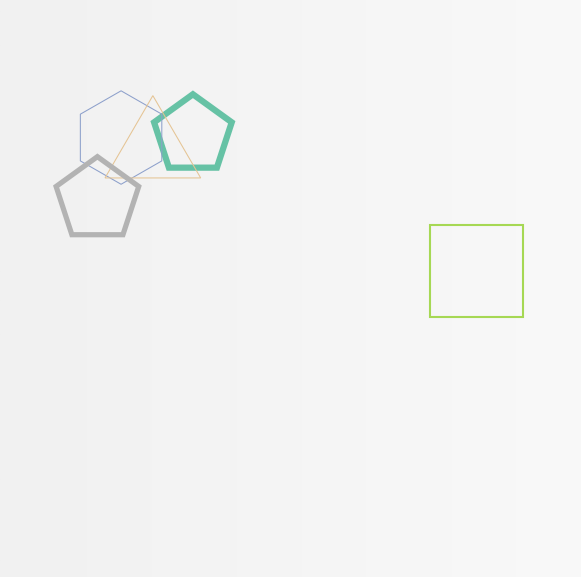[{"shape": "pentagon", "thickness": 3, "radius": 0.35, "center": [0.332, 0.766]}, {"shape": "hexagon", "thickness": 0.5, "radius": 0.4, "center": [0.208, 0.761]}, {"shape": "square", "thickness": 1, "radius": 0.4, "center": [0.819, 0.529]}, {"shape": "triangle", "thickness": 0.5, "radius": 0.48, "center": [0.263, 0.739]}, {"shape": "pentagon", "thickness": 2.5, "radius": 0.37, "center": [0.168, 0.653]}]